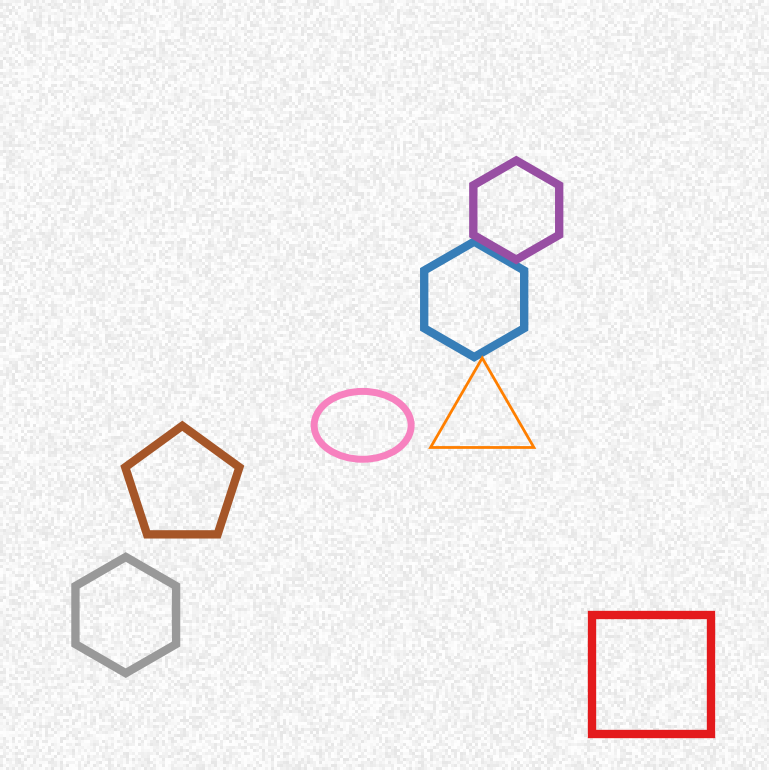[{"shape": "square", "thickness": 3, "radius": 0.39, "center": [0.846, 0.124]}, {"shape": "hexagon", "thickness": 3, "radius": 0.37, "center": [0.616, 0.611]}, {"shape": "hexagon", "thickness": 3, "radius": 0.32, "center": [0.67, 0.727]}, {"shape": "triangle", "thickness": 1, "radius": 0.39, "center": [0.626, 0.458]}, {"shape": "pentagon", "thickness": 3, "radius": 0.39, "center": [0.237, 0.369]}, {"shape": "oval", "thickness": 2.5, "radius": 0.31, "center": [0.471, 0.448]}, {"shape": "hexagon", "thickness": 3, "radius": 0.38, "center": [0.163, 0.201]}]